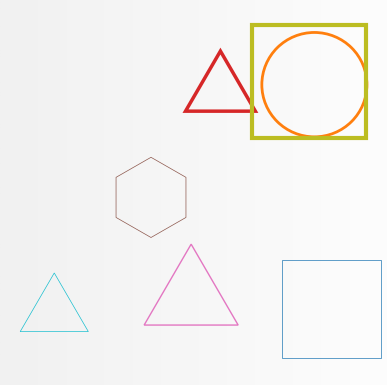[{"shape": "square", "thickness": 0.5, "radius": 0.64, "center": [0.855, 0.197]}, {"shape": "circle", "thickness": 2, "radius": 0.68, "center": [0.811, 0.78]}, {"shape": "triangle", "thickness": 2.5, "radius": 0.52, "center": [0.569, 0.763]}, {"shape": "hexagon", "thickness": 0.5, "radius": 0.52, "center": [0.39, 0.487]}, {"shape": "triangle", "thickness": 1, "radius": 0.7, "center": [0.493, 0.226]}, {"shape": "square", "thickness": 3, "radius": 0.74, "center": [0.796, 0.788]}, {"shape": "triangle", "thickness": 0.5, "radius": 0.51, "center": [0.14, 0.189]}]